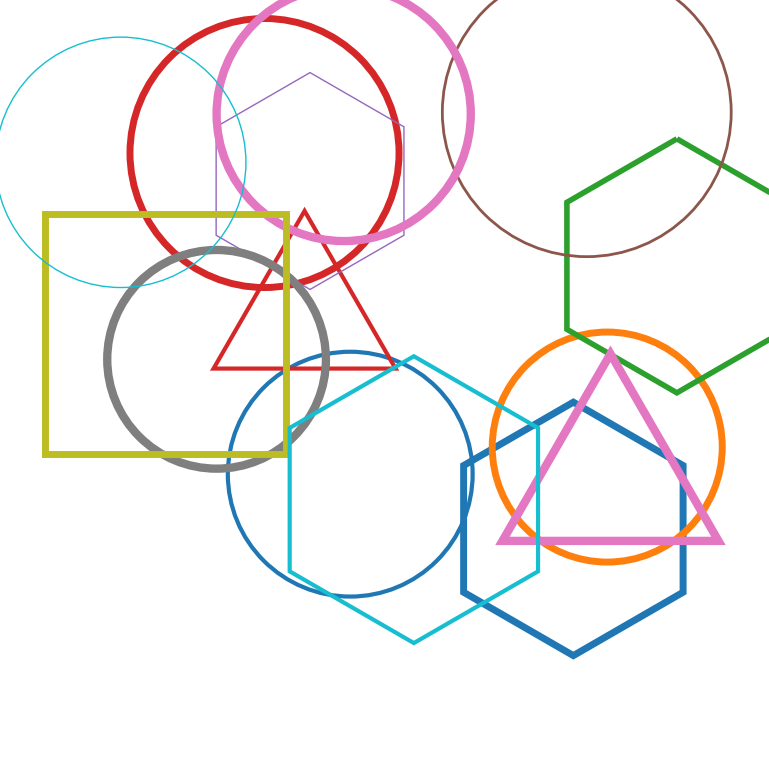[{"shape": "hexagon", "thickness": 2.5, "radius": 0.82, "center": [0.745, 0.313]}, {"shape": "circle", "thickness": 1.5, "radius": 0.79, "center": [0.455, 0.384]}, {"shape": "circle", "thickness": 2.5, "radius": 0.75, "center": [0.789, 0.419]}, {"shape": "hexagon", "thickness": 2, "radius": 0.82, "center": [0.879, 0.655]}, {"shape": "triangle", "thickness": 1.5, "radius": 0.68, "center": [0.396, 0.59]}, {"shape": "circle", "thickness": 2.5, "radius": 0.87, "center": [0.344, 0.801]}, {"shape": "hexagon", "thickness": 0.5, "radius": 0.7, "center": [0.403, 0.765]}, {"shape": "circle", "thickness": 1, "radius": 0.94, "center": [0.762, 0.854]}, {"shape": "triangle", "thickness": 3, "radius": 0.81, "center": [0.793, 0.379]}, {"shape": "circle", "thickness": 3, "radius": 0.83, "center": [0.446, 0.852]}, {"shape": "circle", "thickness": 3, "radius": 0.71, "center": [0.281, 0.533]}, {"shape": "square", "thickness": 2.5, "radius": 0.78, "center": [0.215, 0.566]}, {"shape": "circle", "thickness": 0.5, "radius": 0.81, "center": [0.157, 0.789]}, {"shape": "hexagon", "thickness": 1.5, "radius": 0.93, "center": [0.537, 0.351]}]